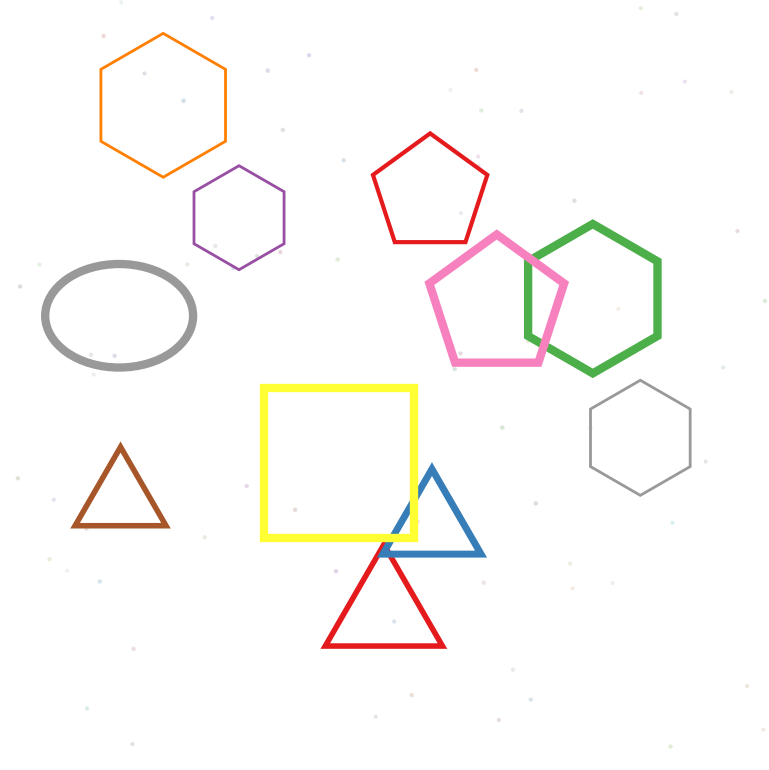[{"shape": "pentagon", "thickness": 1.5, "radius": 0.39, "center": [0.559, 0.749]}, {"shape": "triangle", "thickness": 2, "radius": 0.44, "center": [0.499, 0.205]}, {"shape": "triangle", "thickness": 2.5, "radius": 0.37, "center": [0.561, 0.317]}, {"shape": "hexagon", "thickness": 3, "radius": 0.49, "center": [0.77, 0.612]}, {"shape": "hexagon", "thickness": 1, "radius": 0.34, "center": [0.31, 0.717]}, {"shape": "hexagon", "thickness": 1, "radius": 0.47, "center": [0.212, 0.863]}, {"shape": "square", "thickness": 3, "radius": 0.49, "center": [0.44, 0.399]}, {"shape": "triangle", "thickness": 2, "radius": 0.34, "center": [0.157, 0.351]}, {"shape": "pentagon", "thickness": 3, "radius": 0.46, "center": [0.645, 0.603]}, {"shape": "hexagon", "thickness": 1, "radius": 0.37, "center": [0.832, 0.431]}, {"shape": "oval", "thickness": 3, "radius": 0.48, "center": [0.155, 0.59]}]